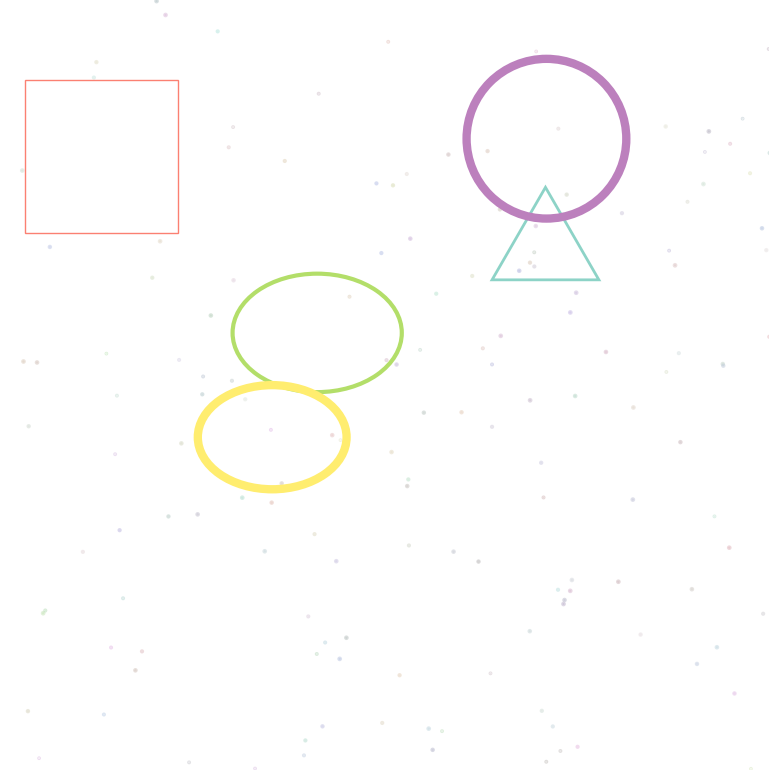[{"shape": "triangle", "thickness": 1, "radius": 0.4, "center": [0.708, 0.677]}, {"shape": "square", "thickness": 0.5, "radius": 0.5, "center": [0.132, 0.797]}, {"shape": "oval", "thickness": 1.5, "radius": 0.55, "center": [0.412, 0.568]}, {"shape": "circle", "thickness": 3, "radius": 0.52, "center": [0.71, 0.82]}, {"shape": "oval", "thickness": 3, "radius": 0.48, "center": [0.354, 0.432]}]